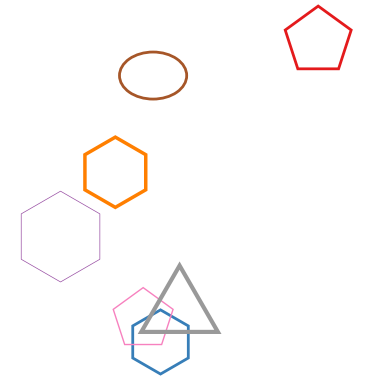[{"shape": "pentagon", "thickness": 2, "radius": 0.45, "center": [0.826, 0.894]}, {"shape": "hexagon", "thickness": 2, "radius": 0.42, "center": [0.417, 0.112]}, {"shape": "hexagon", "thickness": 0.5, "radius": 0.59, "center": [0.157, 0.386]}, {"shape": "hexagon", "thickness": 2.5, "radius": 0.46, "center": [0.3, 0.553]}, {"shape": "oval", "thickness": 2, "radius": 0.44, "center": [0.398, 0.804]}, {"shape": "pentagon", "thickness": 1, "radius": 0.41, "center": [0.372, 0.171]}, {"shape": "triangle", "thickness": 3, "radius": 0.57, "center": [0.466, 0.195]}]